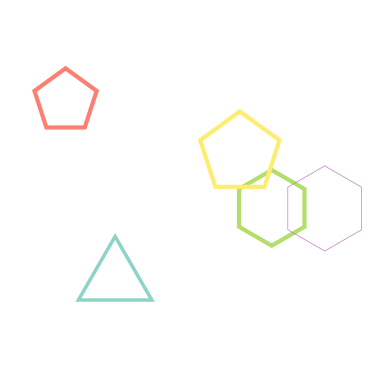[{"shape": "triangle", "thickness": 2.5, "radius": 0.55, "center": [0.299, 0.276]}, {"shape": "pentagon", "thickness": 3, "radius": 0.42, "center": [0.17, 0.738]}, {"shape": "hexagon", "thickness": 3, "radius": 0.49, "center": [0.706, 0.46]}, {"shape": "hexagon", "thickness": 0.5, "radius": 0.55, "center": [0.843, 0.459]}, {"shape": "pentagon", "thickness": 3, "radius": 0.54, "center": [0.623, 0.602]}]